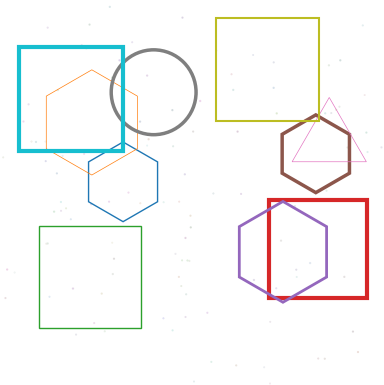[{"shape": "hexagon", "thickness": 1, "radius": 0.52, "center": [0.32, 0.528]}, {"shape": "hexagon", "thickness": 0.5, "radius": 0.68, "center": [0.239, 0.682]}, {"shape": "square", "thickness": 1, "radius": 0.67, "center": [0.234, 0.28]}, {"shape": "square", "thickness": 3, "radius": 0.63, "center": [0.826, 0.353]}, {"shape": "hexagon", "thickness": 2, "radius": 0.65, "center": [0.735, 0.346]}, {"shape": "hexagon", "thickness": 2.5, "radius": 0.5, "center": [0.82, 0.601]}, {"shape": "triangle", "thickness": 0.5, "radius": 0.56, "center": [0.855, 0.636]}, {"shape": "circle", "thickness": 2.5, "radius": 0.55, "center": [0.399, 0.76]}, {"shape": "square", "thickness": 1.5, "radius": 0.67, "center": [0.694, 0.82]}, {"shape": "square", "thickness": 3, "radius": 0.67, "center": [0.185, 0.743]}]